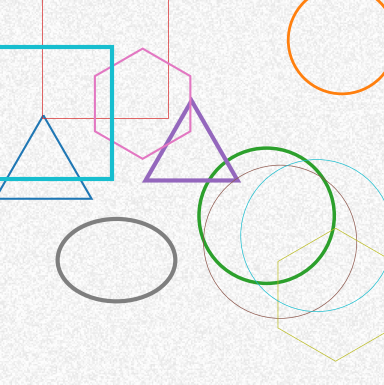[{"shape": "triangle", "thickness": 1.5, "radius": 0.72, "center": [0.113, 0.556]}, {"shape": "circle", "thickness": 2, "radius": 0.7, "center": [0.888, 0.896]}, {"shape": "circle", "thickness": 2.5, "radius": 0.88, "center": [0.693, 0.44]}, {"shape": "square", "thickness": 0.5, "radius": 0.82, "center": [0.272, 0.858]}, {"shape": "triangle", "thickness": 3, "radius": 0.69, "center": [0.498, 0.6]}, {"shape": "circle", "thickness": 0.5, "radius": 0.99, "center": [0.728, 0.372]}, {"shape": "hexagon", "thickness": 1.5, "radius": 0.72, "center": [0.37, 0.731]}, {"shape": "oval", "thickness": 3, "radius": 0.76, "center": [0.303, 0.324]}, {"shape": "hexagon", "thickness": 0.5, "radius": 0.86, "center": [0.872, 0.235]}, {"shape": "square", "thickness": 3, "radius": 0.86, "center": [0.118, 0.706]}, {"shape": "circle", "thickness": 0.5, "radius": 0.99, "center": [0.823, 0.388]}]